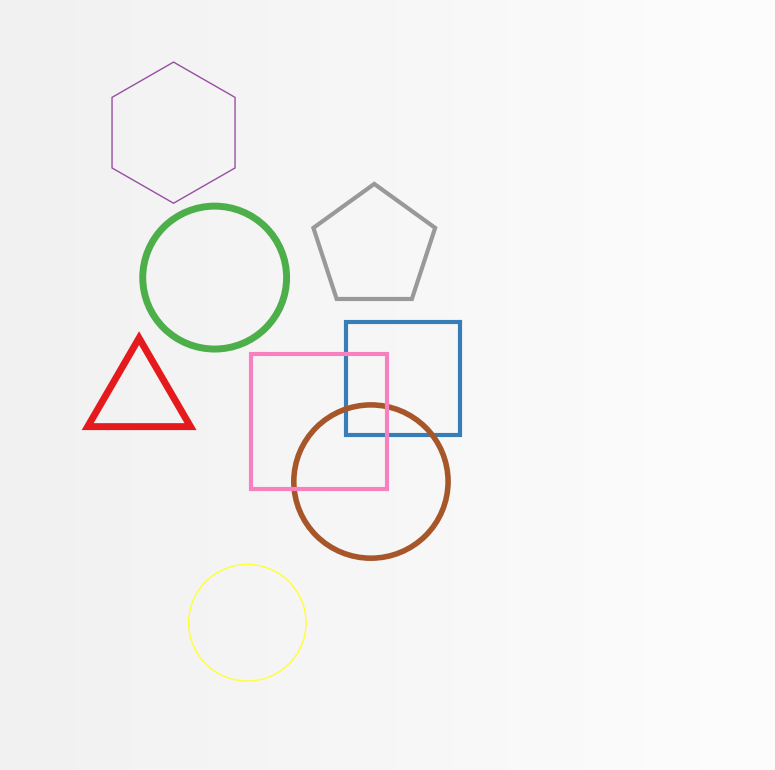[{"shape": "triangle", "thickness": 2.5, "radius": 0.38, "center": [0.179, 0.484]}, {"shape": "square", "thickness": 1.5, "radius": 0.37, "center": [0.52, 0.509]}, {"shape": "circle", "thickness": 2.5, "radius": 0.46, "center": [0.277, 0.64]}, {"shape": "hexagon", "thickness": 0.5, "radius": 0.46, "center": [0.224, 0.828]}, {"shape": "circle", "thickness": 0.5, "radius": 0.38, "center": [0.319, 0.191]}, {"shape": "circle", "thickness": 2, "radius": 0.5, "center": [0.479, 0.375]}, {"shape": "square", "thickness": 1.5, "radius": 0.44, "center": [0.412, 0.453]}, {"shape": "pentagon", "thickness": 1.5, "radius": 0.41, "center": [0.483, 0.679]}]